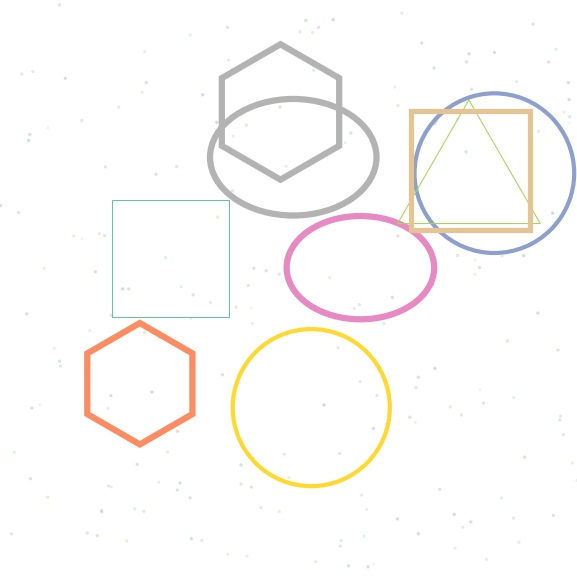[{"shape": "square", "thickness": 0.5, "radius": 0.51, "center": [0.295, 0.552]}, {"shape": "hexagon", "thickness": 3, "radius": 0.53, "center": [0.242, 0.335]}, {"shape": "circle", "thickness": 2, "radius": 0.69, "center": [0.856, 0.699]}, {"shape": "oval", "thickness": 3, "radius": 0.64, "center": [0.624, 0.536]}, {"shape": "triangle", "thickness": 0.5, "radius": 0.71, "center": [0.812, 0.683]}, {"shape": "circle", "thickness": 2, "radius": 0.68, "center": [0.539, 0.293]}, {"shape": "square", "thickness": 2.5, "radius": 0.52, "center": [0.815, 0.704]}, {"shape": "oval", "thickness": 3, "radius": 0.72, "center": [0.508, 0.727]}, {"shape": "hexagon", "thickness": 3, "radius": 0.59, "center": [0.486, 0.805]}]